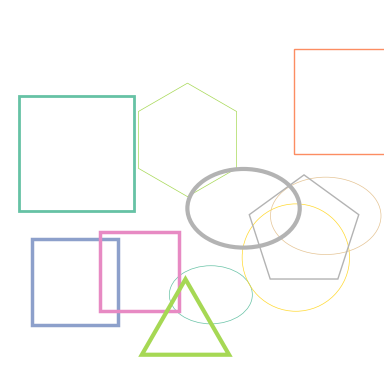[{"shape": "square", "thickness": 2, "radius": 0.75, "center": [0.2, 0.602]}, {"shape": "oval", "thickness": 0.5, "radius": 0.54, "center": [0.548, 0.234]}, {"shape": "square", "thickness": 1, "radius": 0.68, "center": [0.899, 0.735]}, {"shape": "square", "thickness": 2.5, "radius": 0.56, "center": [0.195, 0.268]}, {"shape": "square", "thickness": 2.5, "radius": 0.52, "center": [0.363, 0.294]}, {"shape": "hexagon", "thickness": 0.5, "radius": 0.74, "center": [0.487, 0.637]}, {"shape": "triangle", "thickness": 3, "radius": 0.65, "center": [0.482, 0.144]}, {"shape": "circle", "thickness": 0.5, "radius": 0.7, "center": [0.768, 0.331]}, {"shape": "oval", "thickness": 0.5, "radius": 0.72, "center": [0.846, 0.439]}, {"shape": "pentagon", "thickness": 1, "radius": 0.75, "center": [0.79, 0.396]}, {"shape": "oval", "thickness": 3, "radius": 0.73, "center": [0.633, 0.459]}]